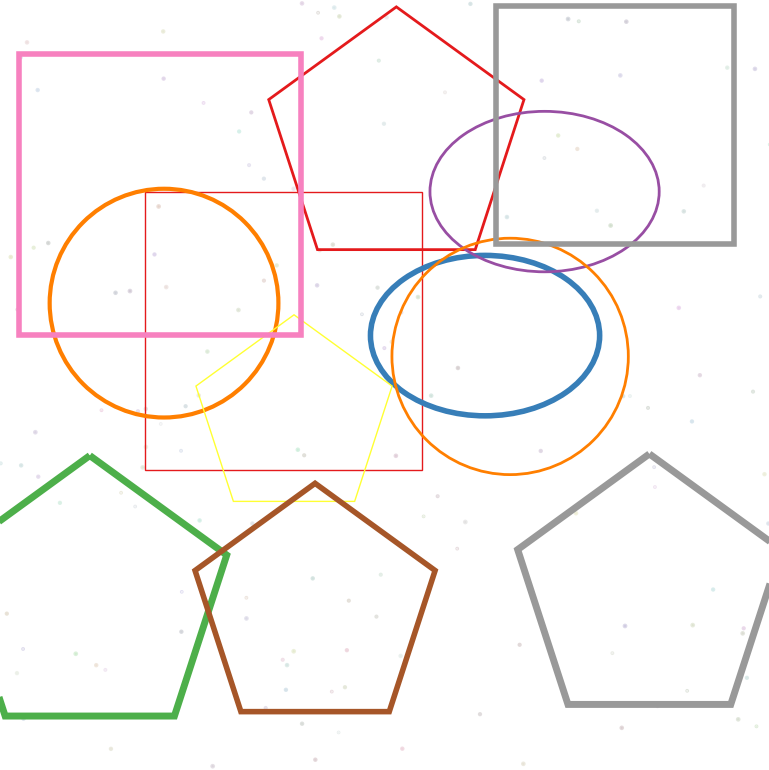[{"shape": "square", "thickness": 0.5, "radius": 0.9, "center": [0.368, 0.57]}, {"shape": "pentagon", "thickness": 1, "radius": 0.87, "center": [0.515, 0.817]}, {"shape": "oval", "thickness": 2, "radius": 0.74, "center": [0.63, 0.564]}, {"shape": "pentagon", "thickness": 2.5, "radius": 0.93, "center": [0.117, 0.221]}, {"shape": "oval", "thickness": 1, "radius": 0.74, "center": [0.707, 0.751]}, {"shape": "circle", "thickness": 1, "radius": 0.77, "center": [0.663, 0.537]}, {"shape": "circle", "thickness": 1.5, "radius": 0.74, "center": [0.213, 0.606]}, {"shape": "pentagon", "thickness": 0.5, "radius": 0.67, "center": [0.382, 0.457]}, {"shape": "pentagon", "thickness": 2, "radius": 0.82, "center": [0.409, 0.208]}, {"shape": "square", "thickness": 2, "radius": 0.91, "center": [0.208, 0.747]}, {"shape": "square", "thickness": 2, "radius": 0.77, "center": [0.798, 0.837]}, {"shape": "pentagon", "thickness": 2.5, "radius": 0.9, "center": [0.843, 0.231]}]